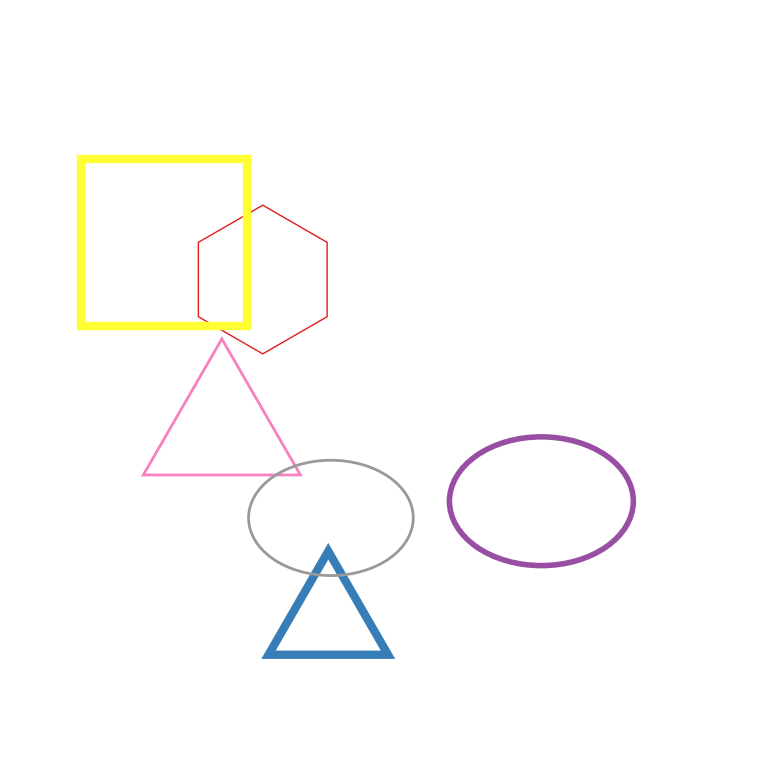[{"shape": "hexagon", "thickness": 0.5, "radius": 0.48, "center": [0.341, 0.637]}, {"shape": "triangle", "thickness": 3, "radius": 0.45, "center": [0.426, 0.195]}, {"shape": "oval", "thickness": 2, "radius": 0.6, "center": [0.703, 0.349]}, {"shape": "square", "thickness": 3, "radius": 0.54, "center": [0.213, 0.685]}, {"shape": "triangle", "thickness": 1, "radius": 0.59, "center": [0.288, 0.442]}, {"shape": "oval", "thickness": 1, "radius": 0.53, "center": [0.43, 0.327]}]